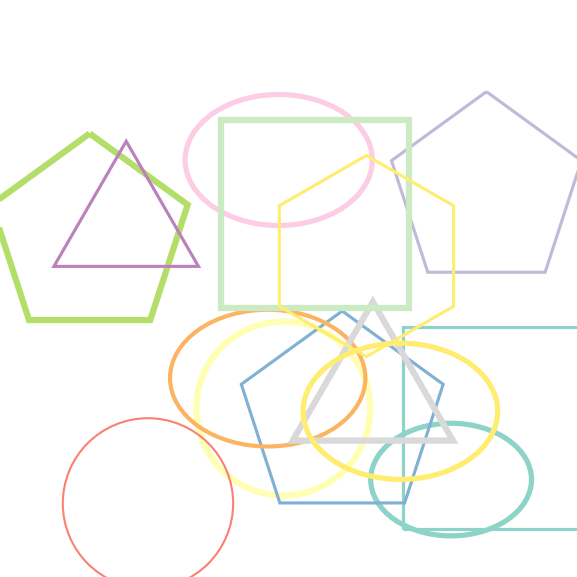[{"shape": "square", "thickness": 1.5, "radius": 0.87, "center": [0.872, 0.257]}, {"shape": "oval", "thickness": 2.5, "radius": 0.7, "center": [0.781, 0.169]}, {"shape": "circle", "thickness": 3, "radius": 0.75, "center": [0.491, 0.292]}, {"shape": "pentagon", "thickness": 1.5, "radius": 0.86, "center": [0.842, 0.668]}, {"shape": "circle", "thickness": 1, "radius": 0.74, "center": [0.256, 0.127]}, {"shape": "pentagon", "thickness": 1.5, "radius": 0.92, "center": [0.593, 0.277]}, {"shape": "oval", "thickness": 2, "radius": 0.85, "center": [0.464, 0.344]}, {"shape": "pentagon", "thickness": 3, "radius": 0.89, "center": [0.155, 0.589]}, {"shape": "oval", "thickness": 2.5, "radius": 0.81, "center": [0.483, 0.722]}, {"shape": "triangle", "thickness": 3, "radius": 0.8, "center": [0.646, 0.316]}, {"shape": "triangle", "thickness": 1.5, "radius": 0.72, "center": [0.219, 0.61]}, {"shape": "square", "thickness": 3, "radius": 0.81, "center": [0.546, 0.629]}, {"shape": "oval", "thickness": 2.5, "radius": 0.84, "center": [0.693, 0.287]}, {"shape": "hexagon", "thickness": 1.5, "radius": 0.87, "center": [0.635, 0.556]}]